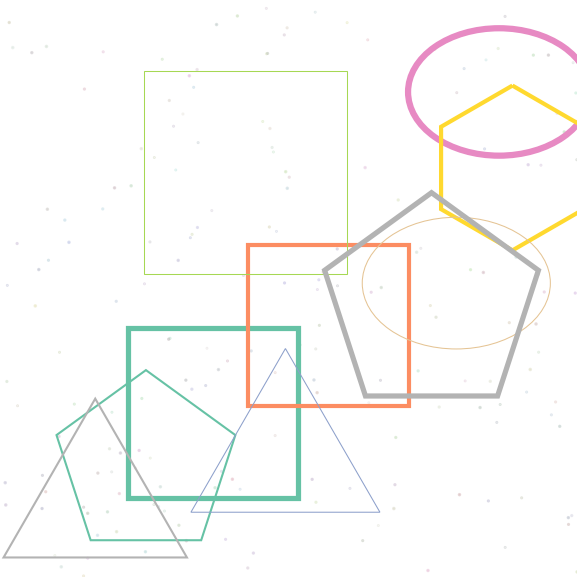[{"shape": "square", "thickness": 2.5, "radius": 0.74, "center": [0.368, 0.284]}, {"shape": "pentagon", "thickness": 1, "radius": 0.81, "center": [0.253, 0.195]}, {"shape": "square", "thickness": 2, "radius": 0.7, "center": [0.568, 0.436]}, {"shape": "triangle", "thickness": 0.5, "radius": 0.94, "center": [0.494, 0.207]}, {"shape": "oval", "thickness": 3, "radius": 0.79, "center": [0.864, 0.84]}, {"shape": "square", "thickness": 0.5, "radius": 0.88, "center": [0.425, 0.7]}, {"shape": "hexagon", "thickness": 2, "radius": 0.71, "center": [0.887, 0.708]}, {"shape": "oval", "thickness": 0.5, "radius": 0.81, "center": [0.79, 0.509]}, {"shape": "triangle", "thickness": 1, "radius": 0.92, "center": [0.165, 0.125]}, {"shape": "pentagon", "thickness": 2.5, "radius": 0.97, "center": [0.747, 0.471]}]